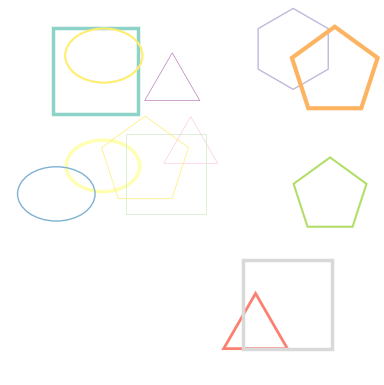[{"shape": "square", "thickness": 2.5, "radius": 0.55, "center": [0.248, 0.816]}, {"shape": "oval", "thickness": 2.5, "radius": 0.48, "center": [0.267, 0.569]}, {"shape": "hexagon", "thickness": 1, "radius": 0.53, "center": [0.762, 0.873]}, {"shape": "triangle", "thickness": 2, "radius": 0.48, "center": [0.664, 0.142]}, {"shape": "oval", "thickness": 1, "radius": 0.5, "center": [0.146, 0.496]}, {"shape": "pentagon", "thickness": 3, "radius": 0.59, "center": [0.87, 0.814]}, {"shape": "pentagon", "thickness": 1.5, "radius": 0.5, "center": [0.857, 0.492]}, {"shape": "triangle", "thickness": 0.5, "radius": 0.41, "center": [0.495, 0.616]}, {"shape": "square", "thickness": 2.5, "radius": 0.58, "center": [0.746, 0.209]}, {"shape": "triangle", "thickness": 0.5, "radius": 0.41, "center": [0.447, 0.78]}, {"shape": "square", "thickness": 0.5, "radius": 0.52, "center": [0.432, 0.547]}, {"shape": "oval", "thickness": 1.5, "radius": 0.5, "center": [0.27, 0.856]}, {"shape": "pentagon", "thickness": 0.5, "radius": 0.59, "center": [0.377, 0.58]}]